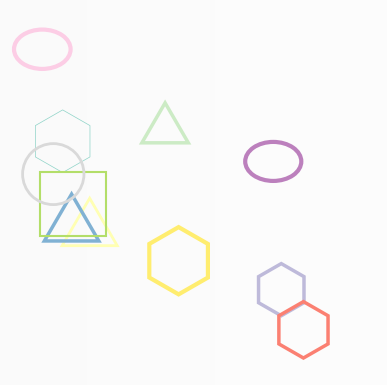[{"shape": "hexagon", "thickness": 0.5, "radius": 0.41, "center": [0.162, 0.633]}, {"shape": "triangle", "thickness": 2, "radius": 0.41, "center": [0.231, 0.403]}, {"shape": "hexagon", "thickness": 2.5, "radius": 0.34, "center": [0.726, 0.248]}, {"shape": "hexagon", "thickness": 2.5, "radius": 0.37, "center": [0.783, 0.143]}, {"shape": "triangle", "thickness": 2.5, "radius": 0.41, "center": [0.185, 0.415]}, {"shape": "square", "thickness": 1.5, "radius": 0.42, "center": [0.189, 0.47]}, {"shape": "oval", "thickness": 3, "radius": 0.37, "center": [0.109, 0.872]}, {"shape": "circle", "thickness": 2, "radius": 0.4, "center": [0.137, 0.548]}, {"shape": "oval", "thickness": 3, "radius": 0.36, "center": [0.705, 0.581]}, {"shape": "triangle", "thickness": 2.5, "radius": 0.35, "center": [0.426, 0.664]}, {"shape": "hexagon", "thickness": 3, "radius": 0.44, "center": [0.461, 0.323]}]